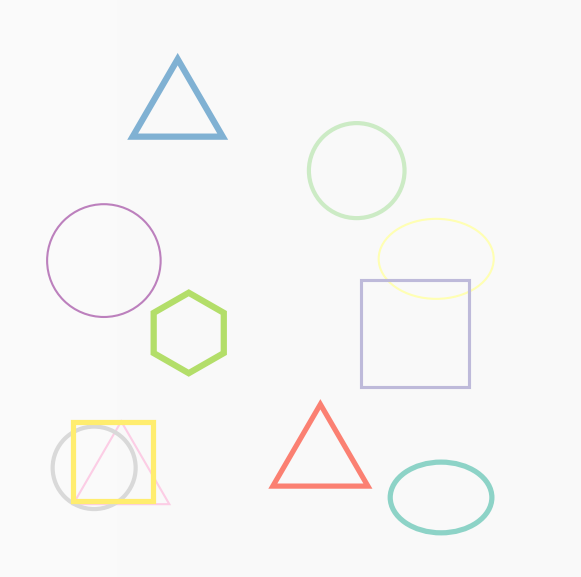[{"shape": "oval", "thickness": 2.5, "radius": 0.44, "center": [0.759, 0.138]}, {"shape": "oval", "thickness": 1, "radius": 0.49, "center": [0.75, 0.551]}, {"shape": "square", "thickness": 1.5, "radius": 0.46, "center": [0.714, 0.421]}, {"shape": "triangle", "thickness": 2.5, "radius": 0.47, "center": [0.551, 0.205]}, {"shape": "triangle", "thickness": 3, "radius": 0.45, "center": [0.306, 0.807]}, {"shape": "hexagon", "thickness": 3, "radius": 0.35, "center": [0.325, 0.423]}, {"shape": "triangle", "thickness": 1, "radius": 0.48, "center": [0.209, 0.174]}, {"shape": "circle", "thickness": 2, "radius": 0.36, "center": [0.162, 0.189]}, {"shape": "circle", "thickness": 1, "radius": 0.49, "center": [0.179, 0.548]}, {"shape": "circle", "thickness": 2, "radius": 0.41, "center": [0.614, 0.704]}, {"shape": "square", "thickness": 2.5, "radius": 0.35, "center": [0.195, 0.2]}]